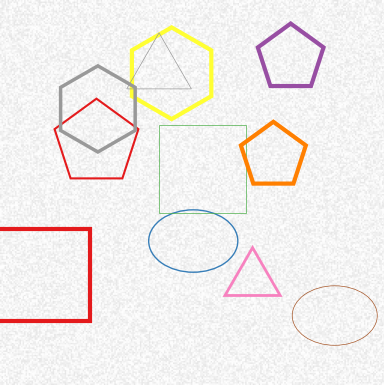[{"shape": "pentagon", "thickness": 1.5, "radius": 0.57, "center": [0.251, 0.629]}, {"shape": "square", "thickness": 3, "radius": 0.6, "center": [0.115, 0.285]}, {"shape": "oval", "thickness": 1, "radius": 0.58, "center": [0.502, 0.374]}, {"shape": "square", "thickness": 0.5, "radius": 0.57, "center": [0.526, 0.561]}, {"shape": "pentagon", "thickness": 3, "radius": 0.45, "center": [0.755, 0.849]}, {"shape": "pentagon", "thickness": 3, "radius": 0.44, "center": [0.71, 0.595]}, {"shape": "hexagon", "thickness": 3, "radius": 0.6, "center": [0.446, 0.81]}, {"shape": "oval", "thickness": 0.5, "radius": 0.55, "center": [0.869, 0.18]}, {"shape": "triangle", "thickness": 2, "radius": 0.41, "center": [0.656, 0.274]}, {"shape": "triangle", "thickness": 0.5, "radius": 0.49, "center": [0.413, 0.818]}, {"shape": "hexagon", "thickness": 2.5, "radius": 0.56, "center": [0.254, 0.717]}]